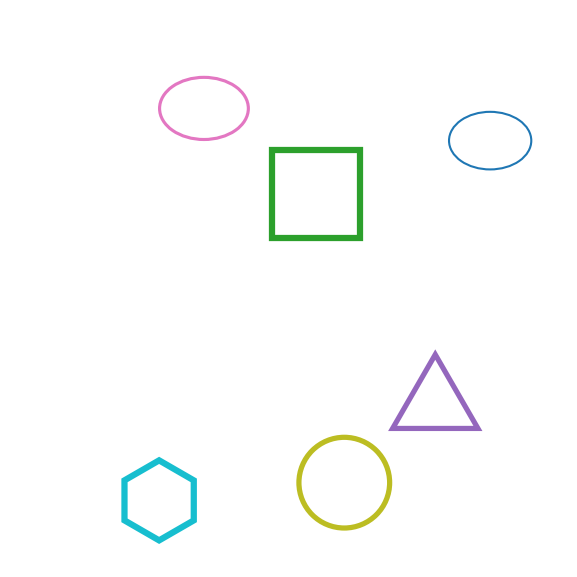[{"shape": "oval", "thickness": 1, "radius": 0.36, "center": [0.849, 0.756]}, {"shape": "square", "thickness": 3, "radius": 0.38, "center": [0.547, 0.663]}, {"shape": "triangle", "thickness": 2.5, "radius": 0.43, "center": [0.754, 0.3]}, {"shape": "oval", "thickness": 1.5, "radius": 0.38, "center": [0.353, 0.811]}, {"shape": "circle", "thickness": 2.5, "radius": 0.39, "center": [0.596, 0.163]}, {"shape": "hexagon", "thickness": 3, "radius": 0.35, "center": [0.276, 0.133]}]